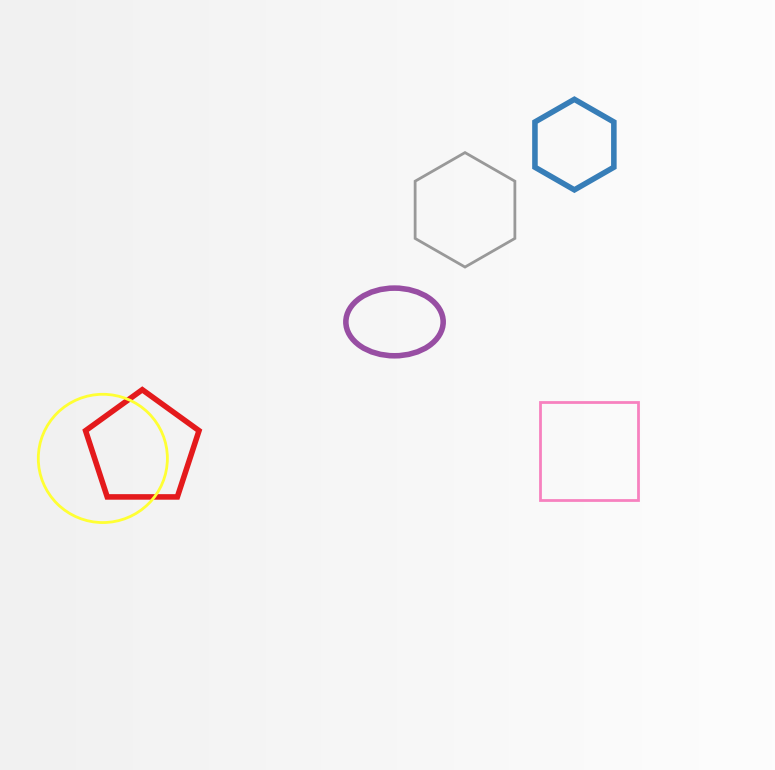[{"shape": "pentagon", "thickness": 2, "radius": 0.38, "center": [0.184, 0.417]}, {"shape": "hexagon", "thickness": 2, "radius": 0.29, "center": [0.741, 0.812]}, {"shape": "oval", "thickness": 2, "radius": 0.31, "center": [0.509, 0.582]}, {"shape": "circle", "thickness": 1, "radius": 0.42, "center": [0.133, 0.405]}, {"shape": "square", "thickness": 1, "radius": 0.32, "center": [0.76, 0.414]}, {"shape": "hexagon", "thickness": 1, "radius": 0.37, "center": [0.6, 0.728]}]